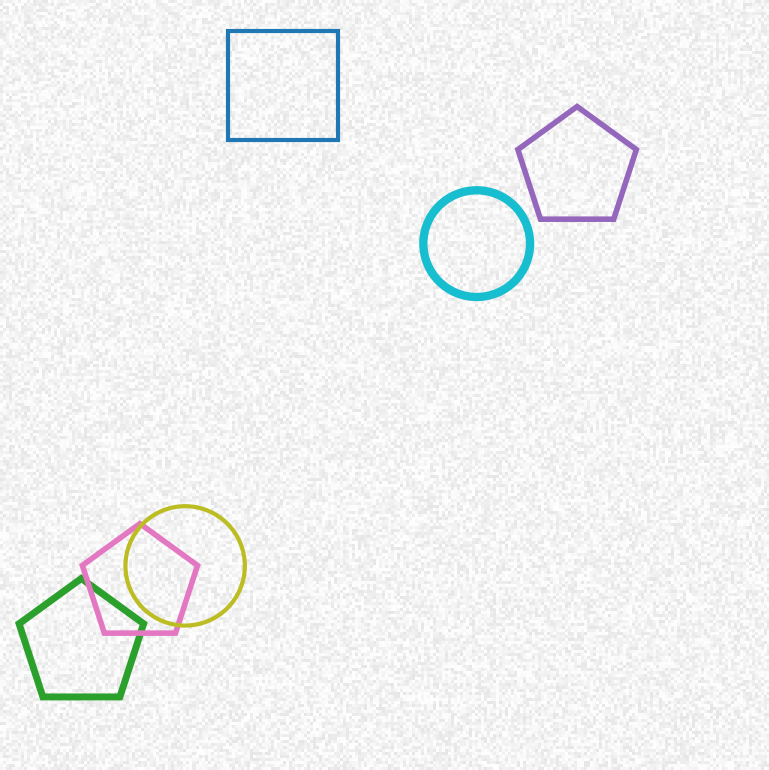[{"shape": "square", "thickness": 1.5, "radius": 0.36, "center": [0.367, 0.889]}, {"shape": "pentagon", "thickness": 2.5, "radius": 0.43, "center": [0.106, 0.164]}, {"shape": "pentagon", "thickness": 2, "radius": 0.4, "center": [0.749, 0.781]}, {"shape": "pentagon", "thickness": 2, "radius": 0.39, "center": [0.182, 0.241]}, {"shape": "circle", "thickness": 1.5, "radius": 0.39, "center": [0.24, 0.265]}, {"shape": "circle", "thickness": 3, "radius": 0.35, "center": [0.619, 0.684]}]